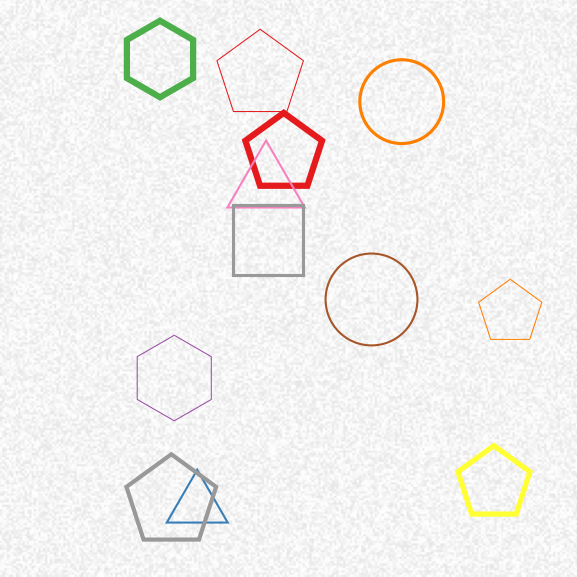[{"shape": "pentagon", "thickness": 0.5, "radius": 0.39, "center": [0.451, 0.87]}, {"shape": "pentagon", "thickness": 3, "radius": 0.35, "center": [0.491, 0.734]}, {"shape": "triangle", "thickness": 1, "radius": 0.3, "center": [0.342, 0.125]}, {"shape": "hexagon", "thickness": 3, "radius": 0.33, "center": [0.277, 0.897]}, {"shape": "hexagon", "thickness": 0.5, "radius": 0.37, "center": [0.302, 0.344]}, {"shape": "circle", "thickness": 1.5, "radius": 0.36, "center": [0.696, 0.823]}, {"shape": "pentagon", "thickness": 0.5, "radius": 0.29, "center": [0.883, 0.458]}, {"shape": "pentagon", "thickness": 2.5, "radius": 0.33, "center": [0.855, 0.162]}, {"shape": "circle", "thickness": 1, "radius": 0.4, "center": [0.643, 0.481]}, {"shape": "triangle", "thickness": 1, "radius": 0.39, "center": [0.461, 0.678]}, {"shape": "pentagon", "thickness": 2, "radius": 0.41, "center": [0.297, 0.131]}, {"shape": "square", "thickness": 1.5, "radius": 0.3, "center": [0.463, 0.584]}]